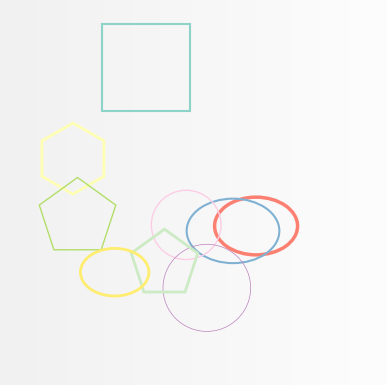[{"shape": "square", "thickness": 1.5, "radius": 0.57, "center": [0.377, 0.824]}, {"shape": "hexagon", "thickness": 2, "radius": 0.46, "center": [0.188, 0.588]}, {"shape": "oval", "thickness": 2.5, "radius": 0.54, "center": [0.661, 0.413]}, {"shape": "oval", "thickness": 1.5, "radius": 0.6, "center": [0.601, 0.4]}, {"shape": "pentagon", "thickness": 1, "radius": 0.52, "center": [0.2, 0.435]}, {"shape": "circle", "thickness": 1, "radius": 0.45, "center": [0.48, 0.416]}, {"shape": "circle", "thickness": 0.5, "radius": 0.57, "center": [0.534, 0.252]}, {"shape": "pentagon", "thickness": 2, "radius": 0.45, "center": [0.425, 0.314]}, {"shape": "oval", "thickness": 2, "radius": 0.44, "center": [0.296, 0.293]}]